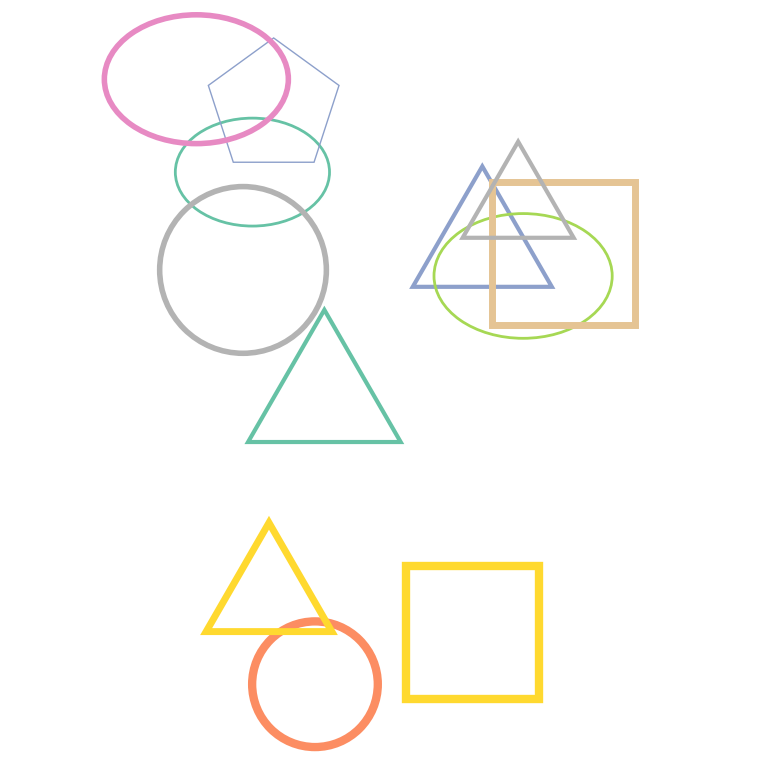[{"shape": "triangle", "thickness": 1.5, "radius": 0.57, "center": [0.421, 0.483]}, {"shape": "oval", "thickness": 1, "radius": 0.5, "center": [0.328, 0.776]}, {"shape": "circle", "thickness": 3, "radius": 0.41, "center": [0.409, 0.111]}, {"shape": "pentagon", "thickness": 0.5, "radius": 0.45, "center": [0.355, 0.861]}, {"shape": "triangle", "thickness": 1.5, "radius": 0.52, "center": [0.626, 0.68]}, {"shape": "oval", "thickness": 2, "radius": 0.6, "center": [0.255, 0.897]}, {"shape": "oval", "thickness": 1, "radius": 0.58, "center": [0.679, 0.642]}, {"shape": "triangle", "thickness": 2.5, "radius": 0.47, "center": [0.349, 0.227]}, {"shape": "square", "thickness": 3, "radius": 0.43, "center": [0.614, 0.179]}, {"shape": "square", "thickness": 2.5, "radius": 0.46, "center": [0.732, 0.671]}, {"shape": "circle", "thickness": 2, "radius": 0.54, "center": [0.316, 0.649]}, {"shape": "triangle", "thickness": 1.5, "radius": 0.42, "center": [0.673, 0.733]}]